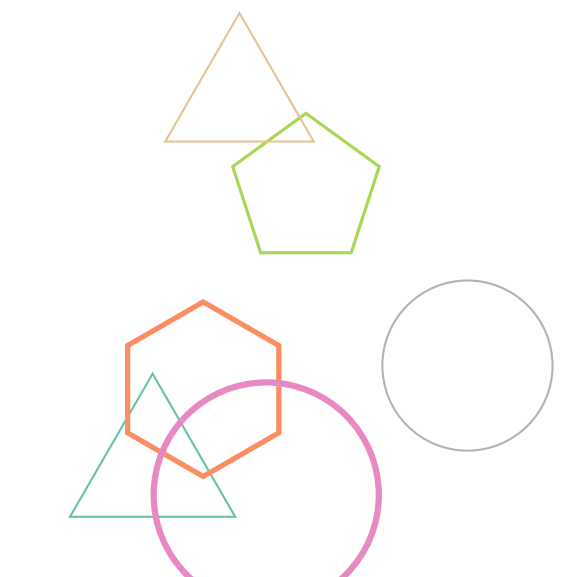[{"shape": "triangle", "thickness": 1, "radius": 0.83, "center": [0.264, 0.187]}, {"shape": "hexagon", "thickness": 2.5, "radius": 0.76, "center": [0.352, 0.325]}, {"shape": "circle", "thickness": 3, "radius": 0.97, "center": [0.461, 0.142]}, {"shape": "pentagon", "thickness": 1.5, "radius": 0.67, "center": [0.53, 0.669]}, {"shape": "triangle", "thickness": 1, "radius": 0.74, "center": [0.415, 0.828]}, {"shape": "circle", "thickness": 1, "radius": 0.74, "center": [0.809, 0.366]}]